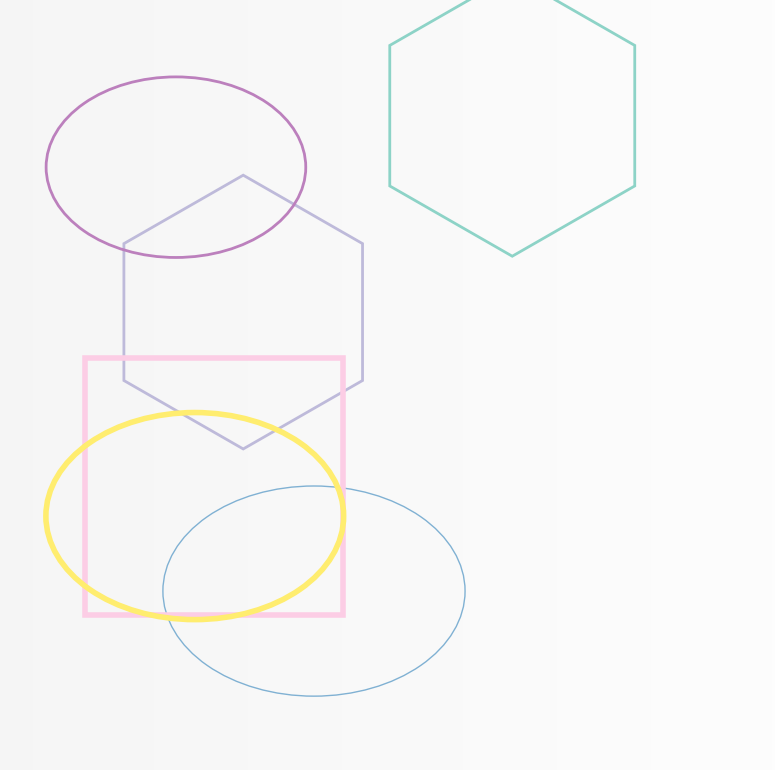[{"shape": "hexagon", "thickness": 1, "radius": 0.91, "center": [0.661, 0.85]}, {"shape": "hexagon", "thickness": 1, "radius": 0.89, "center": [0.314, 0.595]}, {"shape": "oval", "thickness": 0.5, "radius": 0.97, "center": [0.405, 0.232]}, {"shape": "square", "thickness": 2, "radius": 0.83, "center": [0.276, 0.369]}, {"shape": "oval", "thickness": 1, "radius": 0.84, "center": [0.227, 0.783]}, {"shape": "oval", "thickness": 2, "radius": 0.96, "center": [0.251, 0.33]}]